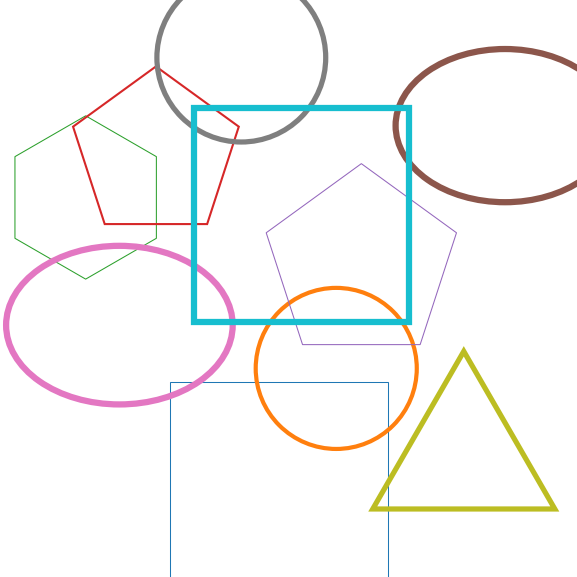[{"shape": "square", "thickness": 0.5, "radius": 0.94, "center": [0.483, 0.148]}, {"shape": "circle", "thickness": 2, "radius": 0.7, "center": [0.582, 0.361]}, {"shape": "hexagon", "thickness": 0.5, "radius": 0.71, "center": [0.148, 0.657]}, {"shape": "pentagon", "thickness": 1, "radius": 0.75, "center": [0.27, 0.733]}, {"shape": "pentagon", "thickness": 0.5, "radius": 0.87, "center": [0.626, 0.543]}, {"shape": "oval", "thickness": 3, "radius": 0.95, "center": [0.875, 0.782]}, {"shape": "oval", "thickness": 3, "radius": 0.98, "center": [0.207, 0.436]}, {"shape": "circle", "thickness": 2.5, "radius": 0.73, "center": [0.418, 0.899]}, {"shape": "triangle", "thickness": 2.5, "radius": 0.91, "center": [0.803, 0.209]}, {"shape": "square", "thickness": 3, "radius": 0.93, "center": [0.522, 0.627]}]